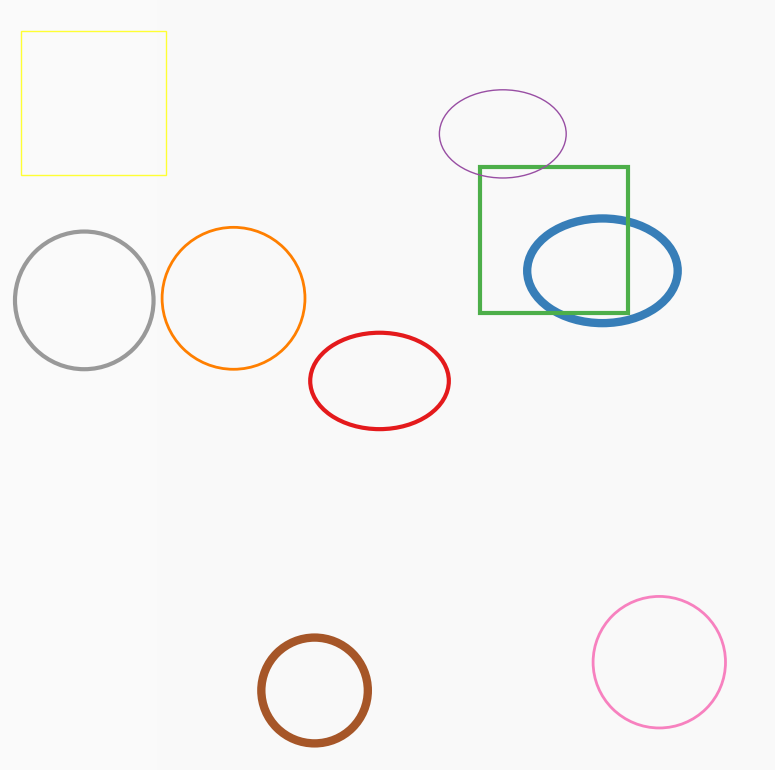[{"shape": "oval", "thickness": 1.5, "radius": 0.45, "center": [0.49, 0.505]}, {"shape": "oval", "thickness": 3, "radius": 0.49, "center": [0.777, 0.648]}, {"shape": "square", "thickness": 1.5, "radius": 0.48, "center": [0.715, 0.688]}, {"shape": "oval", "thickness": 0.5, "radius": 0.41, "center": [0.649, 0.826]}, {"shape": "circle", "thickness": 1, "radius": 0.46, "center": [0.301, 0.613]}, {"shape": "square", "thickness": 0.5, "radius": 0.47, "center": [0.121, 0.866]}, {"shape": "circle", "thickness": 3, "radius": 0.34, "center": [0.406, 0.103]}, {"shape": "circle", "thickness": 1, "radius": 0.43, "center": [0.851, 0.14]}, {"shape": "circle", "thickness": 1.5, "radius": 0.45, "center": [0.109, 0.61]}]